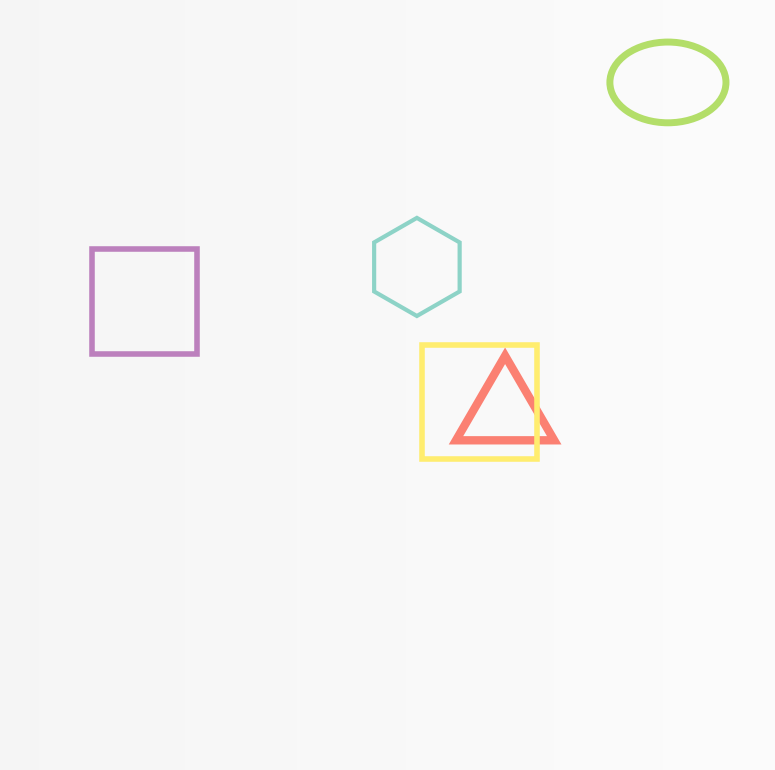[{"shape": "hexagon", "thickness": 1.5, "radius": 0.32, "center": [0.538, 0.653]}, {"shape": "triangle", "thickness": 3, "radius": 0.37, "center": [0.652, 0.465]}, {"shape": "oval", "thickness": 2.5, "radius": 0.37, "center": [0.862, 0.893]}, {"shape": "square", "thickness": 2, "radius": 0.34, "center": [0.186, 0.609]}, {"shape": "square", "thickness": 2, "radius": 0.37, "center": [0.619, 0.478]}]